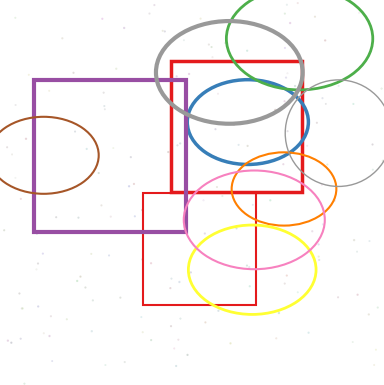[{"shape": "square", "thickness": 1.5, "radius": 0.73, "center": [0.519, 0.353]}, {"shape": "square", "thickness": 2.5, "radius": 0.85, "center": [0.614, 0.671]}, {"shape": "oval", "thickness": 2.5, "radius": 0.79, "center": [0.644, 0.683]}, {"shape": "oval", "thickness": 2, "radius": 0.95, "center": [0.778, 0.9]}, {"shape": "square", "thickness": 3, "radius": 0.98, "center": [0.286, 0.595]}, {"shape": "oval", "thickness": 1.5, "radius": 0.68, "center": [0.738, 0.509]}, {"shape": "oval", "thickness": 2, "radius": 0.83, "center": [0.655, 0.299]}, {"shape": "oval", "thickness": 1.5, "radius": 0.71, "center": [0.113, 0.597]}, {"shape": "oval", "thickness": 1.5, "radius": 0.92, "center": [0.66, 0.429]}, {"shape": "oval", "thickness": 3, "radius": 0.95, "center": [0.596, 0.812]}, {"shape": "circle", "thickness": 1, "radius": 0.69, "center": [0.879, 0.654]}]